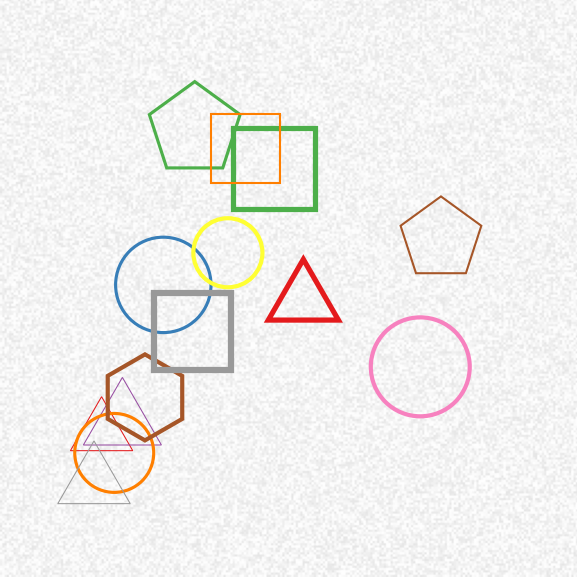[{"shape": "triangle", "thickness": 0.5, "radius": 0.31, "center": [0.176, 0.25]}, {"shape": "triangle", "thickness": 2.5, "radius": 0.35, "center": [0.525, 0.48]}, {"shape": "circle", "thickness": 1.5, "radius": 0.41, "center": [0.283, 0.506]}, {"shape": "square", "thickness": 2.5, "radius": 0.35, "center": [0.475, 0.707]}, {"shape": "pentagon", "thickness": 1.5, "radius": 0.41, "center": [0.337, 0.775]}, {"shape": "triangle", "thickness": 0.5, "radius": 0.39, "center": [0.212, 0.268]}, {"shape": "circle", "thickness": 1.5, "radius": 0.34, "center": [0.198, 0.215]}, {"shape": "square", "thickness": 1, "radius": 0.3, "center": [0.426, 0.741]}, {"shape": "circle", "thickness": 2, "radius": 0.3, "center": [0.395, 0.561]}, {"shape": "pentagon", "thickness": 1, "radius": 0.37, "center": [0.764, 0.585]}, {"shape": "hexagon", "thickness": 2, "radius": 0.37, "center": [0.251, 0.311]}, {"shape": "circle", "thickness": 2, "radius": 0.43, "center": [0.728, 0.364]}, {"shape": "triangle", "thickness": 0.5, "radius": 0.36, "center": [0.163, 0.163]}, {"shape": "square", "thickness": 3, "radius": 0.33, "center": [0.333, 0.425]}]